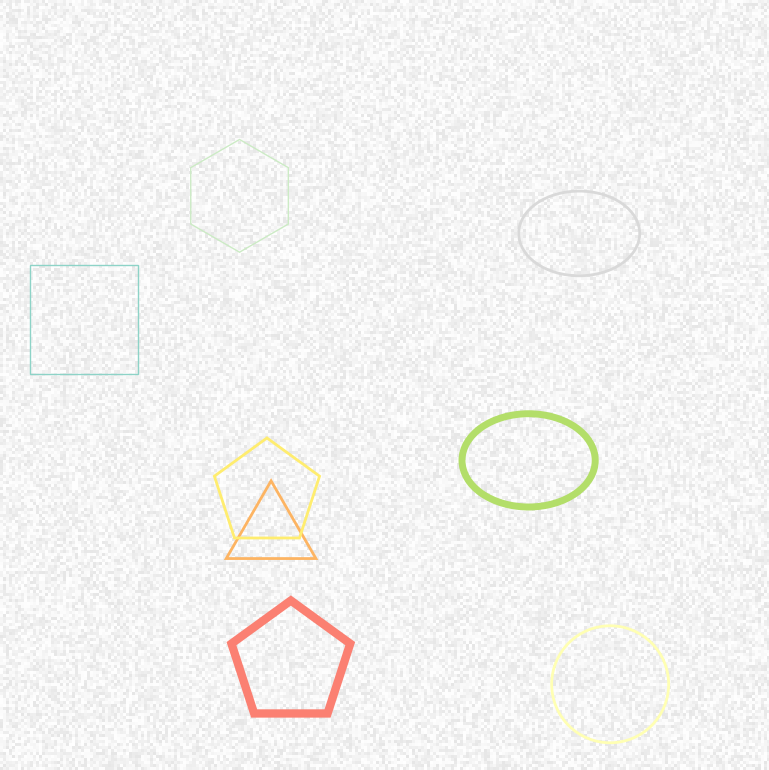[{"shape": "square", "thickness": 0.5, "radius": 0.35, "center": [0.109, 0.585]}, {"shape": "circle", "thickness": 1, "radius": 0.38, "center": [0.792, 0.111]}, {"shape": "pentagon", "thickness": 3, "radius": 0.41, "center": [0.378, 0.139]}, {"shape": "triangle", "thickness": 1, "radius": 0.34, "center": [0.352, 0.308]}, {"shape": "oval", "thickness": 2.5, "radius": 0.43, "center": [0.687, 0.402]}, {"shape": "oval", "thickness": 1, "radius": 0.39, "center": [0.752, 0.697]}, {"shape": "hexagon", "thickness": 0.5, "radius": 0.37, "center": [0.311, 0.746]}, {"shape": "pentagon", "thickness": 1, "radius": 0.36, "center": [0.347, 0.359]}]